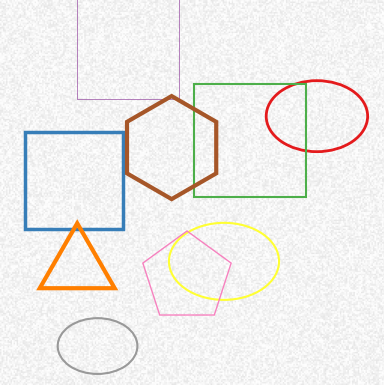[{"shape": "oval", "thickness": 2, "radius": 0.66, "center": [0.823, 0.698]}, {"shape": "square", "thickness": 2.5, "radius": 0.63, "center": [0.192, 0.532]}, {"shape": "square", "thickness": 1.5, "radius": 0.73, "center": [0.649, 0.635]}, {"shape": "square", "thickness": 0.5, "radius": 0.66, "center": [0.332, 0.874]}, {"shape": "triangle", "thickness": 3, "radius": 0.56, "center": [0.201, 0.308]}, {"shape": "oval", "thickness": 1.5, "radius": 0.71, "center": [0.582, 0.321]}, {"shape": "hexagon", "thickness": 3, "radius": 0.67, "center": [0.446, 0.617]}, {"shape": "pentagon", "thickness": 1, "radius": 0.6, "center": [0.486, 0.279]}, {"shape": "oval", "thickness": 1.5, "radius": 0.52, "center": [0.253, 0.101]}]